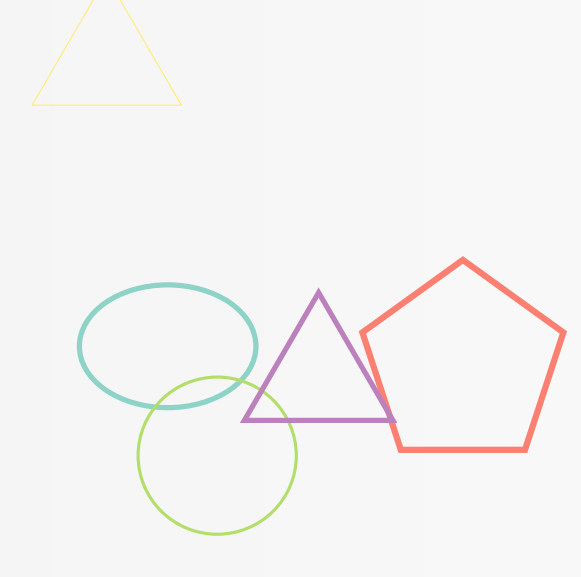[{"shape": "oval", "thickness": 2.5, "radius": 0.76, "center": [0.288, 0.4]}, {"shape": "pentagon", "thickness": 3, "radius": 0.91, "center": [0.796, 0.367]}, {"shape": "circle", "thickness": 1.5, "radius": 0.68, "center": [0.374, 0.21]}, {"shape": "triangle", "thickness": 2.5, "radius": 0.74, "center": [0.548, 0.345]}, {"shape": "triangle", "thickness": 0.5, "radius": 0.74, "center": [0.184, 0.891]}]